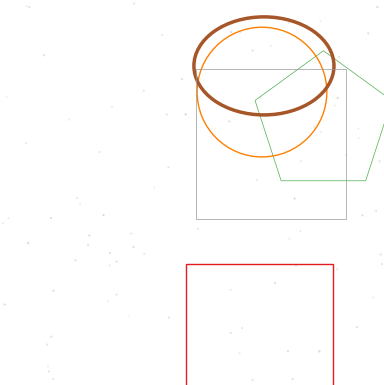[{"shape": "square", "thickness": 1, "radius": 0.95, "center": [0.674, 0.124]}, {"shape": "pentagon", "thickness": 0.5, "radius": 0.93, "center": [0.84, 0.681]}, {"shape": "circle", "thickness": 1, "radius": 0.84, "center": [0.68, 0.761]}, {"shape": "oval", "thickness": 2.5, "radius": 0.91, "center": [0.686, 0.829]}, {"shape": "square", "thickness": 0.5, "radius": 0.97, "center": [0.704, 0.625]}]